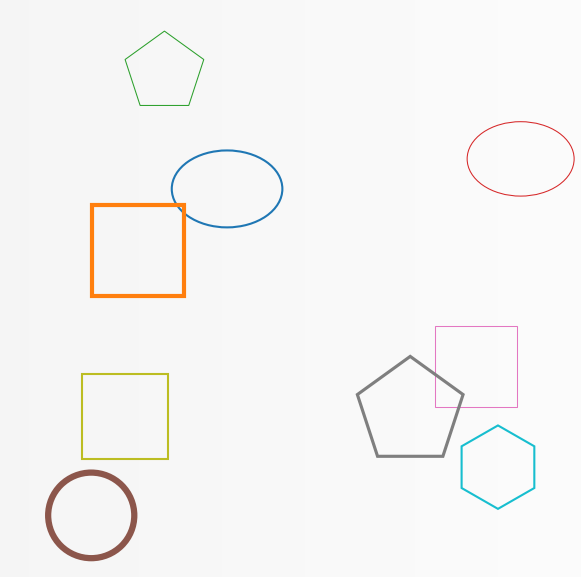[{"shape": "oval", "thickness": 1, "radius": 0.48, "center": [0.391, 0.672]}, {"shape": "square", "thickness": 2, "radius": 0.4, "center": [0.237, 0.565]}, {"shape": "pentagon", "thickness": 0.5, "radius": 0.36, "center": [0.283, 0.874]}, {"shape": "oval", "thickness": 0.5, "radius": 0.46, "center": [0.896, 0.724]}, {"shape": "circle", "thickness": 3, "radius": 0.37, "center": [0.157, 0.107]}, {"shape": "square", "thickness": 0.5, "radius": 0.35, "center": [0.818, 0.365]}, {"shape": "pentagon", "thickness": 1.5, "radius": 0.48, "center": [0.706, 0.286]}, {"shape": "square", "thickness": 1, "radius": 0.37, "center": [0.215, 0.278]}, {"shape": "hexagon", "thickness": 1, "radius": 0.36, "center": [0.857, 0.19]}]